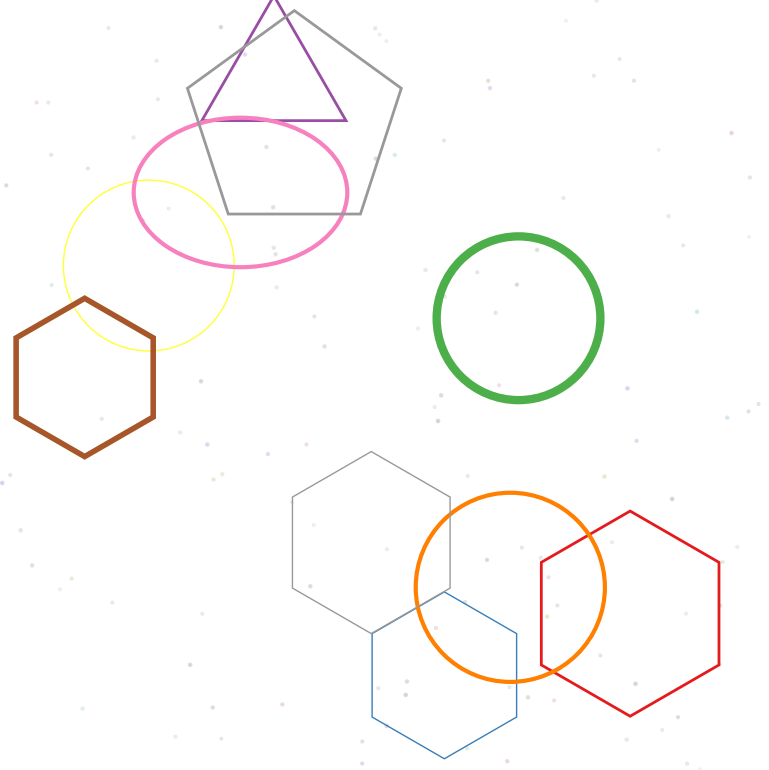[{"shape": "hexagon", "thickness": 1, "radius": 0.67, "center": [0.818, 0.203]}, {"shape": "hexagon", "thickness": 0.5, "radius": 0.54, "center": [0.577, 0.123]}, {"shape": "circle", "thickness": 3, "radius": 0.53, "center": [0.673, 0.587]}, {"shape": "triangle", "thickness": 1, "radius": 0.54, "center": [0.356, 0.897]}, {"shape": "circle", "thickness": 1.5, "radius": 0.61, "center": [0.663, 0.237]}, {"shape": "circle", "thickness": 0.5, "radius": 0.55, "center": [0.193, 0.655]}, {"shape": "hexagon", "thickness": 2, "radius": 0.51, "center": [0.11, 0.51]}, {"shape": "oval", "thickness": 1.5, "radius": 0.69, "center": [0.312, 0.75]}, {"shape": "hexagon", "thickness": 0.5, "radius": 0.59, "center": [0.482, 0.295]}, {"shape": "pentagon", "thickness": 1, "radius": 0.73, "center": [0.382, 0.84]}]